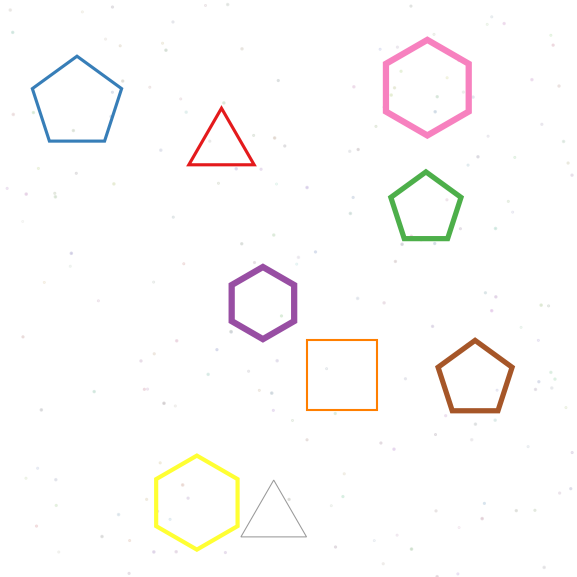[{"shape": "triangle", "thickness": 1.5, "radius": 0.33, "center": [0.384, 0.746]}, {"shape": "pentagon", "thickness": 1.5, "radius": 0.41, "center": [0.133, 0.821]}, {"shape": "pentagon", "thickness": 2.5, "radius": 0.32, "center": [0.738, 0.638]}, {"shape": "hexagon", "thickness": 3, "radius": 0.31, "center": [0.455, 0.474]}, {"shape": "square", "thickness": 1, "radius": 0.31, "center": [0.592, 0.35]}, {"shape": "hexagon", "thickness": 2, "radius": 0.41, "center": [0.341, 0.129]}, {"shape": "pentagon", "thickness": 2.5, "radius": 0.34, "center": [0.823, 0.342]}, {"shape": "hexagon", "thickness": 3, "radius": 0.41, "center": [0.74, 0.847]}, {"shape": "triangle", "thickness": 0.5, "radius": 0.33, "center": [0.474, 0.102]}]